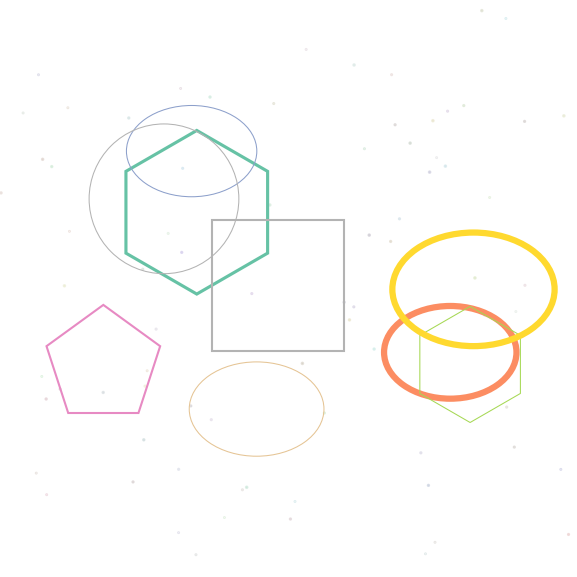[{"shape": "hexagon", "thickness": 1.5, "radius": 0.71, "center": [0.341, 0.632]}, {"shape": "oval", "thickness": 3, "radius": 0.57, "center": [0.78, 0.389]}, {"shape": "oval", "thickness": 0.5, "radius": 0.56, "center": [0.332, 0.737]}, {"shape": "pentagon", "thickness": 1, "radius": 0.52, "center": [0.179, 0.368]}, {"shape": "hexagon", "thickness": 0.5, "radius": 0.5, "center": [0.814, 0.368]}, {"shape": "oval", "thickness": 3, "radius": 0.7, "center": [0.82, 0.498]}, {"shape": "oval", "thickness": 0.5, "radius": 0.58, "center": [0.444, 0.291]}, {"shape": "square", "thickness": 1, "radius": 0.57, "center": [0.481, 0.505]}, {"shape": "circle", "thickness": 0.5, "radius": 0.65, "center": [0.284, 0.655]}]